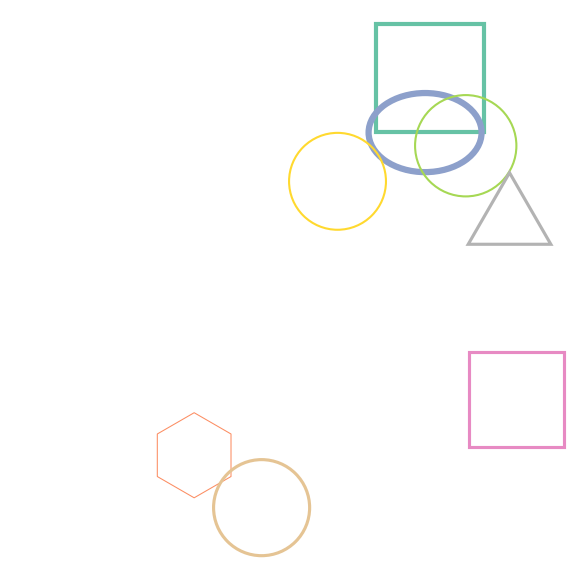[{"shape": "square", "thickness": 2, "radius": 0.47, "center": [0.745, 0.864]}, {"shape": "hexagon", "thickness": 0.5, "radius": 0.37, "center": [0.336, 0.211]}, {"shape": "oval", "thickness": 3, "radius": 0.49, "center": [0.736, 0.77]}, {"shape": "square", "thickness": 1.5, "radius": 0.41, "center": [0.894, 0.307]}, {"shape": "circle", "thickness": 1, "radius": 0.44, "center": [0.806, 0.747]}, {"shape": "circle", "thickness": 1, "radius": 0.42, "center": [0.584, 0.685]}, {"shape": "circle", "thickness": 1.5, "radius": 0.42, "center": [0.453, 0.12]}, {"shape": "triangle", "thickness": 1.5, "radius": 0.41, "center": [0.882, 0.617]}]